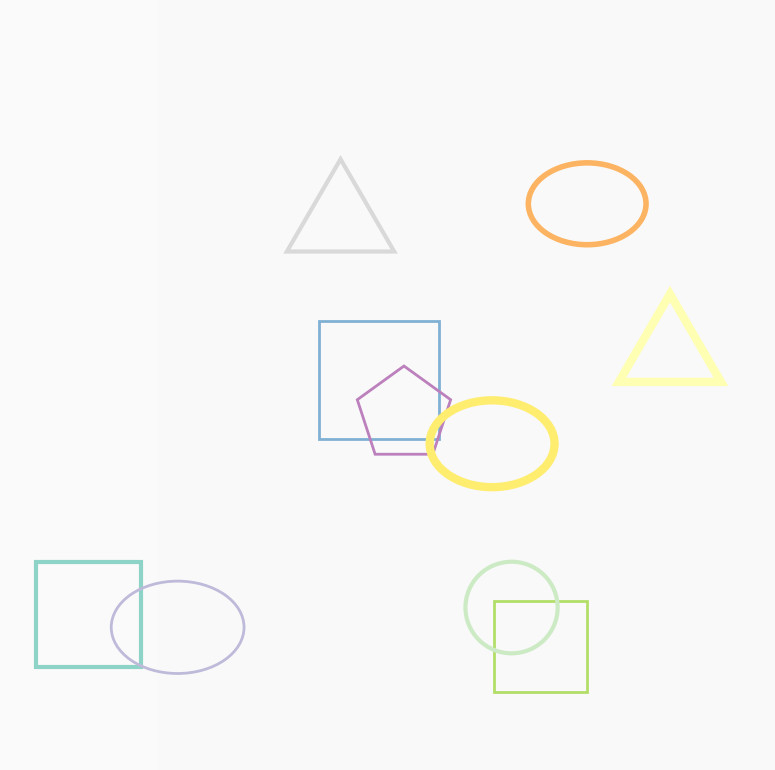[{"shape": "square", "thickness": 1.5, "radius": 0.34, "center": [0.114, 0.202]}, {"shape": "triangle", "thickness": 3, "radius": 0.38, "center": [0.864, 0.542]}, {"shape": "oval", "thickness": 1, "radius": 0.43, "center": [0.229, 0.185]}, {"shape": "square", "thickness": 1, "radius": 0.38, "center": [0.489, 0.507]}, {"shape": "oval", "thickness": 2, "radius": 0.38, "center": [0.758, 0.735]}, {"shape": "square", "thickness": 1, "radius": 0.3, "center": [0.697, 0.16]}, {"shape": "triangle", "thickness": 1.5, "radius": 0.4, "center": [0.439, 0.713]}, {"shape": "pentagon", "thickness": 1, "radius": 0.32, "center": [0.521, 0.461]}, {"shape": "circle", "thickness": 1.5, "radius": 0.3, "center": [0.66, 0.211]}, {"shape": "oval", "thickness": 3, "radius": 0.4, "center": [0.635, 0.424]}]